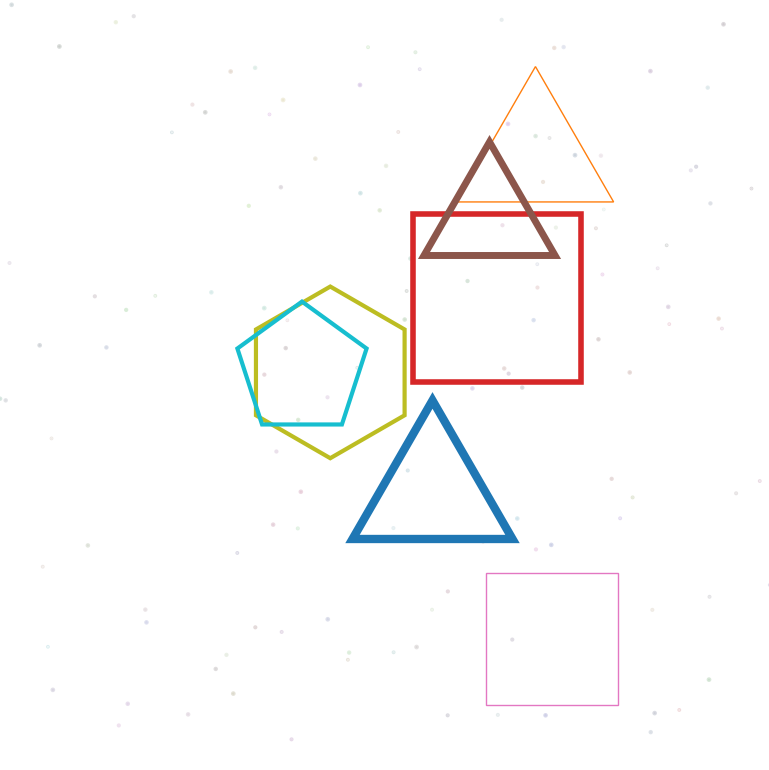[{"shape": "triangle", "thickness": 3, "radius": 0.6, "center": [0.562, 0.36]}, {"shape": "triangle", "thickness": 0.5, "radius": 0.59, "center": [0.695, 0.796]}, {"shape": "square", "thickness": 2, "radius": 0.55, "center": [0.645, 0.613]}, {"shape": "triangle", "thickness": 2.5, "radius": 0.49, "center": [0.636, 0.717]}, {"shape": "square", "thickness": 0.5, "radius": 0.43, "center": [0.717, 0.17]}, {"shape": "hexagon", "thickness": 1.5, "radius": 0.56, "center": [0.429, 0.516]}, {"shape": "pentagon", "thickness": 1.5, "radius": 0.44, "center": [0.392, 0.52]}]